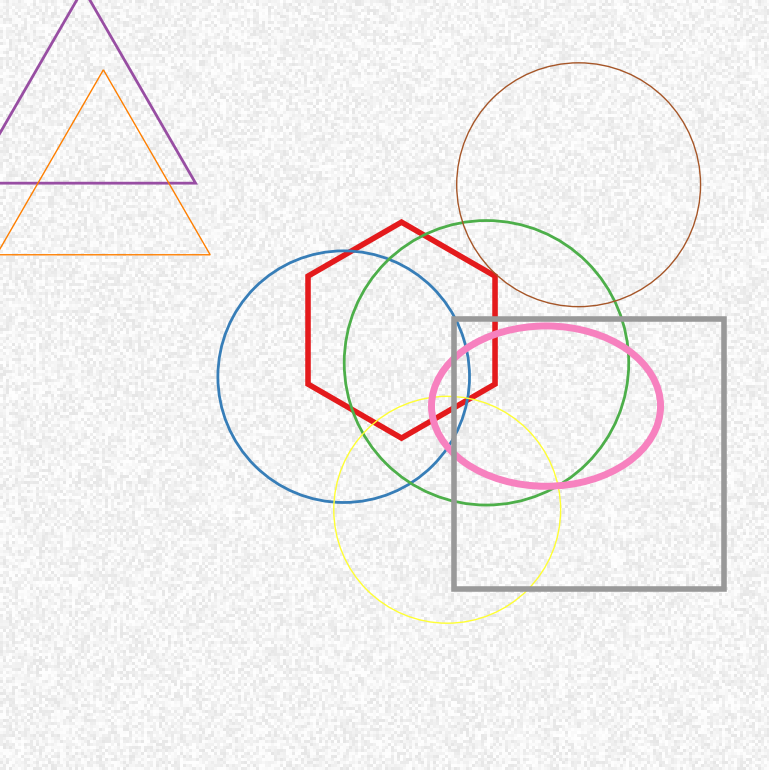[{"shape": "hexagon", "thickness": 2, "radius": 0.7, "center": [0.521, 0.571]}, {"shape": "circle", "thickness": 1, "radius": 0.82, "center": [0.446, 0.511]}, {"shape": "circle", "thickness": 1, "radius": 0.92, "center": [0.632, 0.529]}, {"shape": "triangle", "thickness": 1, "radius": 0.84, "center": [0.108, 0.846]}, {"shape": "triangle", "thickness": 0.5, "radius": 0.8, "center": [0.134, 0.749]}, {"shape": "circle", "thickness": 0.5, "radius": 0.74, "center": [0.581, 0.338]}, {"shape": "circle", "thickness": 0.5, "radius": 0.79, "center": [0.751, 0.76]}, {"shape": "oval", "thickness": 2.5, "radius": 0.74, "center": [0.709, 0.473]}, {"shape": "square", "thickness": 2, "radius": 0.88, "center": [0.765, 0.41]}]